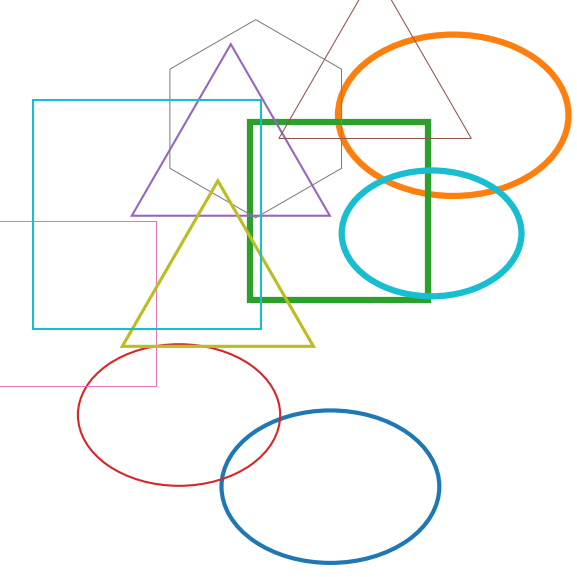[{"shape": "oval", "thickness": 2, "radius": 0.94, "center": [0.572, 0.156]}, {"shape": "oval", "thickness": 3, "radius": 1.0, "center": [0.785, 0.8]}, {"shape": "square", "thickness": 3, "radius": 0.77, "center": [0.587, 0.634]}, {"shape": "oval", "thickness": 1, "radius": 0.88, "center": [0.31, 0.28]}, {"shape": "triangle", "thickness": 1, "radius": 0.99, "center": [0.4, 0.725]}, {"shape": "triangle", "thickness": 0.5, "radius": 0.96, "center": [0.65, 0.856]}, {"shape": "square", "thickness": 0.5, "radius": 0.71, "center": [0.128, 0.473]}, {"shape": "hexagon", "thickness": 0.5, "radius": 0.86, "center": [0.443, 0.794]}, {"shape": "triangle", "thickness": 1.5, "radius": 0.96, "center": [0.377, 0.495]}, {"shape": "square", "thickness": 1, "radius": 0.99, "center": [0.254, 0.628]}, {"shape": "oval", "thickness": 3, "radius": 0.78, "center": [0.747, 0.595]}]